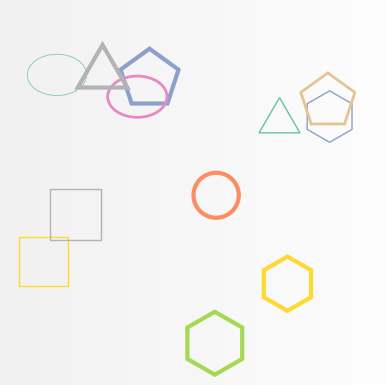[{"shape": "oval", "thickness": 0.5, "radius": 0.38, "center": [0.147, 0.805]}, {"shape": "triangle", "thickness": 1, "radius": 0.3, "center": [0.721, 0.685]}, {"shape": "circle", "thickness": 3, "radius": 0.29, "center": [0.558, 0.493]}, {"shape": "pentagon", "thickness": 3, "radius": 0.39, "center": [0.386, 0.795]}, {"shape": "hexagon", "thickness": 1, "radius": 0.33, "center": [0.851, 0.697]}, {"shape": "oval", "thickness": 2, "radius": 0.38, "center": [0.354, 0.749]}, {"shape": "hexagon", "thickness": 3, "radius": 0.41, "center": [0.554, 0.109]}, {"shape": "hexagon", "thickness": 3, "radius": 0.35, "center": [0.742, 0.263]}, {"shape": "square", "thickness": 1, "radius": 0.31, "center": [0.112, 0.321]}, {"shape": "pentagon", "thickness": 2, "radius": 0.37, "center": [0.846, 0.737]}, {"shape": "square", "thickness": 1, "radius": 0.33, "center": [0.195, 0.443]}, {"shape": "triangle", "thickness": 3, "radius": 0.37, "center": [0.265, 0.81]}]